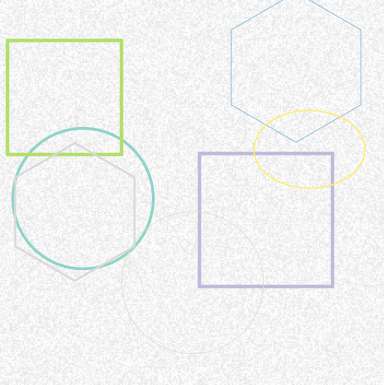[{"shape": "circle", "thickness": 2, "radius": 0.91, "center": [0.216, 0.484]}, {"shape": "square", "thickness": 2.5, "radius": 0.86, "center": [0.69, 0.429]}, {"shape": "hexagon", "thickness": 0.5, "radius": 0.97, "center": [0.769, 0.825]}, {"shape": "square", "thickness": 2.5, "radius": 0.74, "center": [0.166, 0.749]}, {"shape": "hexagon", "thickness": 1.5, "radius": 0.89, "center": [0.194, 0.45]}, {"shape": "circle", "thickness": 0.5, "radius": 0.92, "center": [0.5, 0.266]}, {"shape": "oval", "thickness": 1, "radius": 0.72, "center": [0.804, 0.612]}]